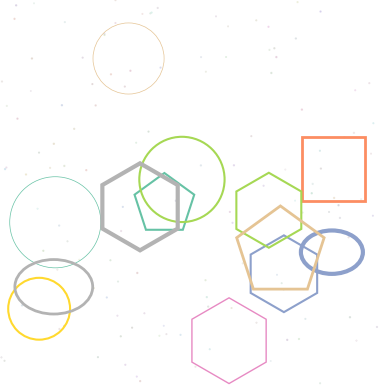[{"shape": "pentagon", "thickness": 1.5, "radius": 0.41, "center": [0.427, 0.469]}, {"shape": "circle", "thickness": 0.5, "radius": 0.59, "center": [0.144, 0.423]}, {"shape": "square", "thickness": 2, "radius": 0.41, "center": [0.866, 0.561]}, {"shape": "hexagon", "thickness": 1.5, "radius": 0.5, "center": [0.737, 0.289]}, {"shape": "oval", "thickness": 3, "radius": 0.4, "center": [0.862, 0.345]}, {"shape": "hexagon", "thickness": 1, "radius": 0.56, "center": [0.595, 0.115]}, {"shape": "circle", "thickness": 1.5, "radius": 0.55, "center": [0.473, 0.534]}, {"shape": "hexagon", "thickness": 1.5, "radius": 0.49, "center": [0.698, 0.454]}, {"shape": "circle", "thickness": 1.5, "radius": 0.4, "center": [0.102, 0.198]}, {"shape": "pentagon", "thickness": 2, "radius": 0.6, "center": [0.728, 0.346]}, {"shape": "circle", "thickness": 0.5, "radius": 0.46, "center": [0.334, 0.848]}, {"shape": "oval", "thickness": 2, "radius": 0.51, "center": [0.14, 0.255]}, {"shape": "hexagon", "thickness": 3, "radius": 0.57, "center": [0.364, 0.463]}]